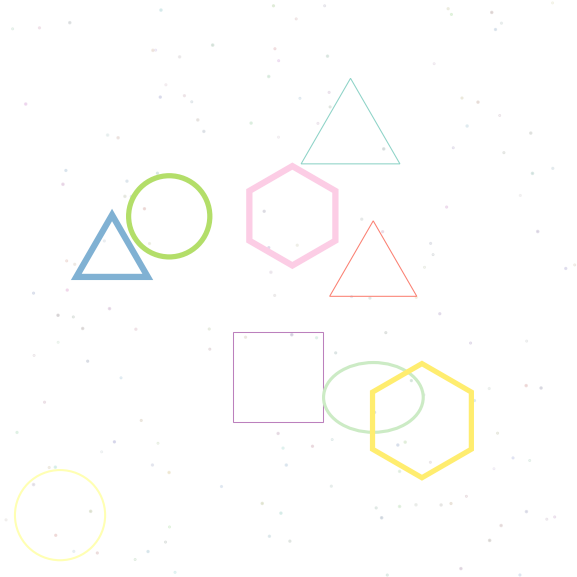[{"shape": "triangle", "thickness": 0.5, "radius": 0.49, "center": [0.607, 0.765]}, {"shape": "circle", "thickness": 1, "radius": 0.39, "center": [0.104, 0.107]}, {"shape": "triangle", "thickness": 0.5, "radius": 0.44, "center": [0.646, 0.53]}, {"shape": "triangle", "thickness": 3, "radius": 0.36, "center": [0.194, 0.555]}, {"shape": "circle", "thickness": 2.5, "radius": 0.35, "center": [0.293, 0.625]}, {"shape": "hexagon", "thickness": 3, "radius": 0.43, "center": [0.506, 0.625]}, {"shape": "square", "thickness": 0.5, "radius": 0.39, "center": [0.481, 0.346]}, {"shape": "oval", "thickness": 1.5, "radius": 0.43, "center": [0.647, 0.311]}, {"shape": "hexagon", "thickness": 2.5, "radius": 0.49, "center": [0.731, 0.271]}]